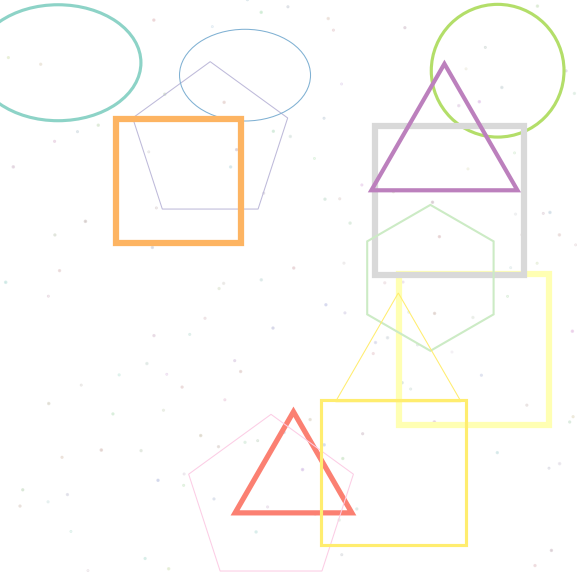[{"shape": "oval", "thickness": 1.5, "radius": 0.72, "center": [0.101, 0.891]}, {"shape": "square", "thickness": 3, "radius": 0.65, "center": [0.821, 0.394]}, {"shape": "pentagon", "thickness": 0.5, "radius": 0.71, "center": [0.364, 0.751]}, {"shape": "triangle", "thickness": 2.5, "radius": 0.58, "center": [0.508, 0.169]}, {"shape": "oval", "thickness": 0.5, "radius": 0.57, "center": [0.424, 0.869]}, {"shape": "square", "thickness": 3, "radius": 0.54, "center": [0.31, 0.686]}, {"shape": "circle", "thickness": 1.5, "radius": 0.57, "center": [0.862, 0.877]}, {"shape": "pentagon", "thickness": 0.5, "radius": 0.75, "center": [0.469, 0.132]}, {"shape": "square", "thickness": 3, "radius": 0.64, "center": [0.778, 0.652]}, {"shape": "triangle", "thickness": 2, "radius": 0.73, "center": [0.77, 0.743]}, {"shape": "hexagon", "thickness": 1, "radius": 0.63, "center": [0.745, 0.518]}, {"shape": "triangle", "thickness": 0.5, "radius": 0.63, "center": [0.69, 0.366]}, {"shape": "square", "thickness": 1.5, "radius": 0.63, "center": [0.682, 0.18]}]